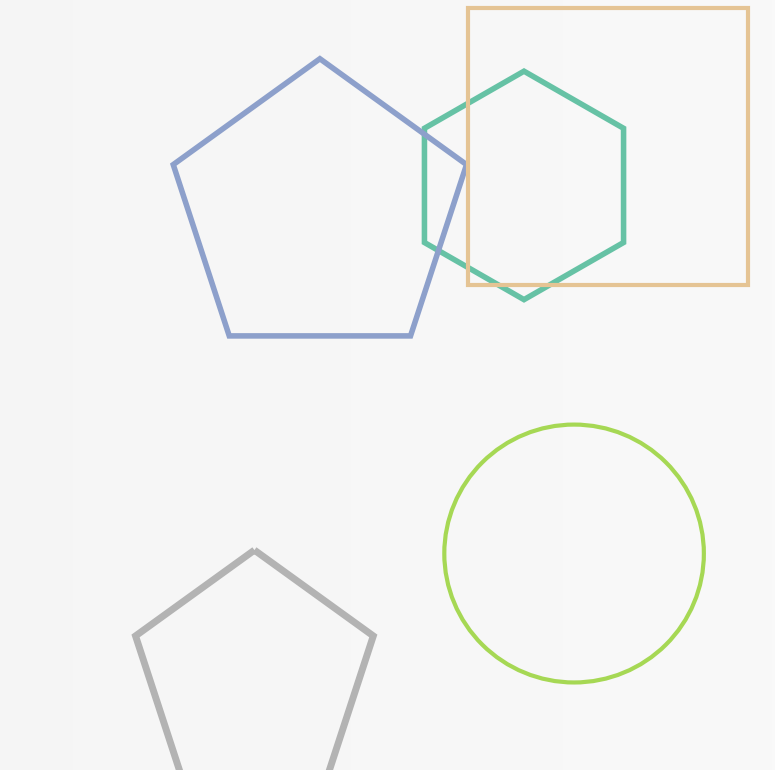[{"shape": "hexagon", "thickness": 2, "radius": 0.74, "center": [0.676, 0.759]}, {"shape": "pentagon", "thickness": 2, "radius": 0.99, "center": [0.413, 0.725]}, {"shape": "circle", "thickness": 1.5, "radius": 0.84, "center": [0.741, 0.281]}, {"shape": "square", "thickness": 1.5, "radius": 0.9, "center": [0.784, 0.81]}, {"shape": "pentagon", "thickness": 2.5, "radius": 0.81, "center": [0.328, 0.124]}]